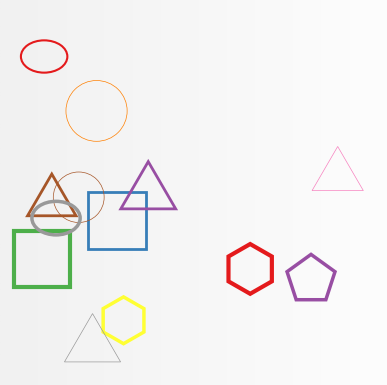[{"shape": "oval", "thickness": 1.5, "radius": 0.3, "center": [0.114, 0.853]}, {"shape": "hexagon", "thickness": 3, "radius": 0.32, "center": [0.646, 0.302]}, {"shape": "square", "thickness": 2, "radius": 0.37, "center": [0.301, 0.427]}, {"shape": "square", "thickness": 3, "radius": 0.36, "center": [0.109, 0.327]}, {"shape": "pentagon", "thickness": 2.5, "radius": 0.33, "center": [0.803, 0.274]}, {"shape": "triangle", "thickness": 2, "radius": 0.41, "center": [0.383, 0.498]}, {"shape": "circle", "thickness": 0.5, "radius": 0.39, "center": [0.249, 0.712]}, {"shape": "hexagon", "thickness": 2.5, "radius": 0.3, "center": [0.319, 0.168]}, {"shape": "triangle", "thickness": 2, "radius": 0.36, "center": [0.134, 0.476]}, {"shape": "circle", "thickness": 0.5, "radius": 0.33, "center": [0.203, 0.488]}, {"shape": "triangle", "thickness": 0.5, "radius": 0.38, "center": [0.871, 0.543]}, {"shape": "oval", "thickness": 2.5, "radius": 0.31, "center": [0.145, 0.433]}, {"shape": "triangle", "thickness": 0.5, "radius": 0.42, "center": [0.239, 0.102]}]